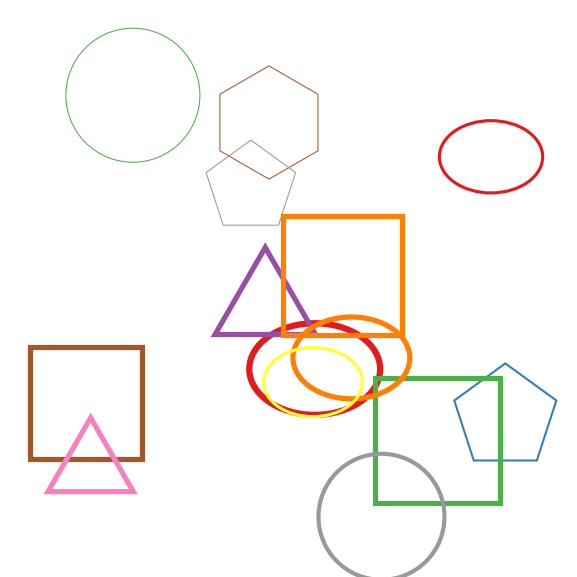[{"shape": "oval", "thickness": 3, "radius": 0.57, "center": [0.545, 0.36]}, {"shape": "oval", "thickness": 1.5, "radius": 0.45, "center": [0.85, 0.728]}, {"shape": "pentagon", "thickness": 1, "radius": 0.46, "center": [0.875, 0.277]}, {"shape": "square", "thickness": 2.5, "radius": 0.54, "center": [0.758, 0.236]}, {"shape": "circle", "thickness": 0.5, "radius": 0.58, "center": [0.23, 0.834]}, {"shape": "triangle", "thickness": 2.5, "radius": 0.5, "center": [0.459, 0.47]}, {"shape": "oval", "thickness": 2.5, "radius": 0.51, "center": [0.608, 0.379]}, {"shape": "square", "thickness": 2.5, "radius": 0.52, "center": [0.593, 0.522]}, {"shape": "oval", "thickness": 1.5, "radius": 0.43, "center": [0.542, 0.337]}, {"shape": "square", "thickness": 2.5, "radius": 0.48, "center": [0.149, 0.301]}, {"shape": "hexagon", "thickness": 0.5, "radius": 0.49, "center": [0.466, 0.787]}, {"shape": "triangle", "thickness": 2.5, "radius": 0.43, "center": [0.157, 0.19]}, {"shape": "circle", "thickness": 2, "radius": 0.55, "center": [0.661, 0.104]}, {"shape": "pentagon", "thickness": 0.5, "radius": 0.41, "center": [0.434, 0.675]}]